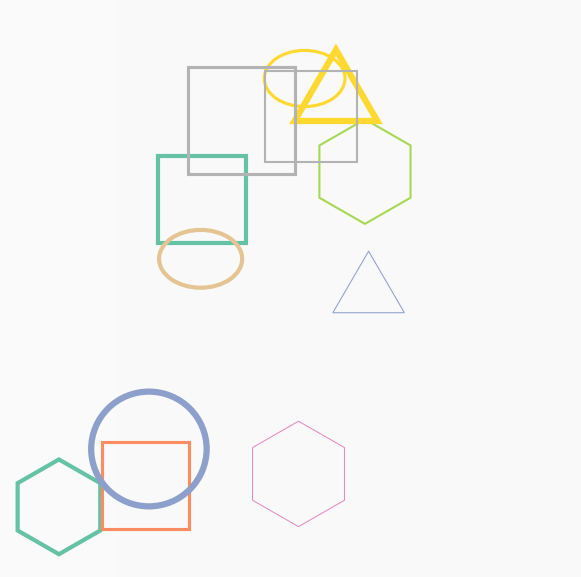[{"shape": "square", "thickness": 2, "radius": 0.38, "center": [0.348, 0.654]}, {"shape": "hexagon", "thickness": 2, "radius": 0.41, "center": [0.101, 0.122]}, {"shape": "square", "thickness": 1.5, "radius": 0.37, "center": [0.25, 0.158]}, {"shape": "circle", "thickness": 3, "radius": 0.5, "center": [0.256, 0.222]}, {"shape": "triangle", "thickness": 0.5, "radius": 0.36, "center": [0.634, 0.493]}, {"shape": "hexagon", "thickness": 0.5, "radius": 0.46, "center": [0.514, 0.179]}, {"shape": "hexagon", "thickness": 1, "radius": 0.45, "center": [0.628, 0.702]}, {"shape": "triangle", "thickness": 3, "radius": 0.41, "center": [0.578, 0.831]}, {"shape": "oval", "thickness": 1.5, "radius": 0.35, "center": [0.524, 0.863]}, {"shape": "oval", "thickness": 2, "radius": 0.36, "center": [0.345, 0.551]}, {"shape": "square", "thickness": 1.5, "radius": 0.46, "center": [0.416, 0.791]}, {"shape": "square", "thickness": 1, "radius": 0.4, "center": [0.535, 0.798]}]